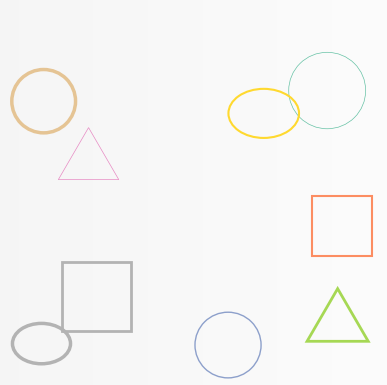[{"shape": "circle", "thickness": 0.5, "radius": 0.5, "center": [0.844, 0.765]}, {"shape": "square", "thickness": 1.5, "radius": 0.39, "center": [0.882, 0.413]}, {"shape": "circle", "thickness": 1, "radius": 0.43, "center": [0.588, 0.104]}, {"shape": "triangle", "thickness": 0.5, "radius": 0.45, "center": [0.229, 0.579]}, {"shape": "triangle", "thickness": 2, "radius": 0.46, "center": [0.871, 0.159]}, {"shape": "oval", "thickness": 1.5, "radius": 0.46, "center": [0.681, 0.705]}, {"shape": "circle", "thickness": 2.5, "radius": 0.41, "center": [0.113, 0.737]}, {"shape": "square", "thickness": 2, "radius": 0.45, "center": [0.249, 0.229]}, {"shape": "oval", "thickness": 2.5, "radius": 0.37, "center": [0.107, 0.108]}]